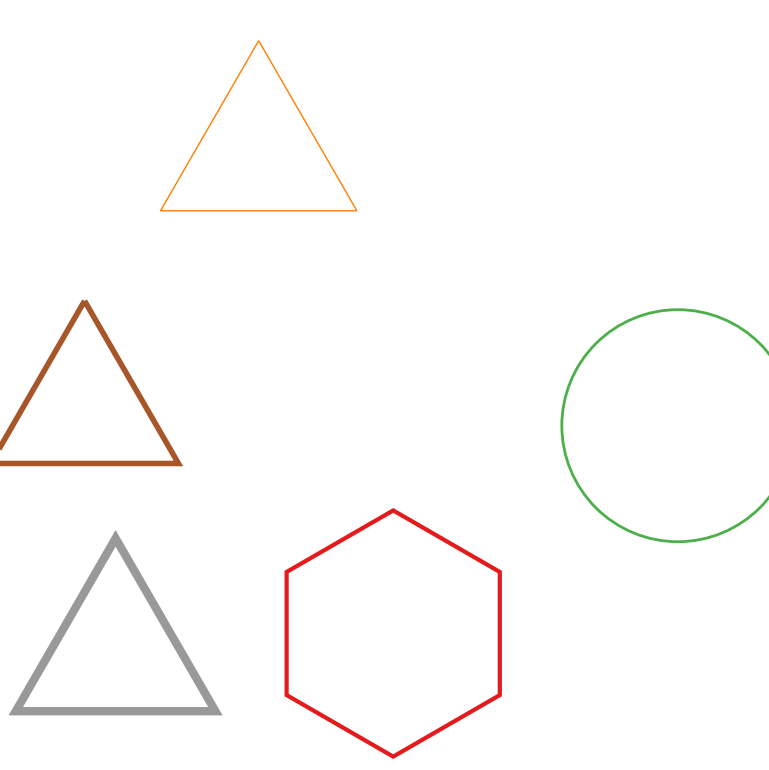[{"shape": "hexagon", "thickness": 1.5, "radius": 0.8, "center": [0.511, 0.177]}, {"shape": "circle", "thickness": 1, "radius": 0.75, "center": [0.88, 0.447]}, {"shape": "triangle", "thickness": 0.5, "radius": 0.74, "center": [0.336, 0.8]}, {"shape": "triangle", "thickness": 2, "radius": 0.7, "center": [0.11, 0.468]}, {"shape": "triangle", "thickness": 3, "radius": 0.75, "center": [0.15, 0.151]}]